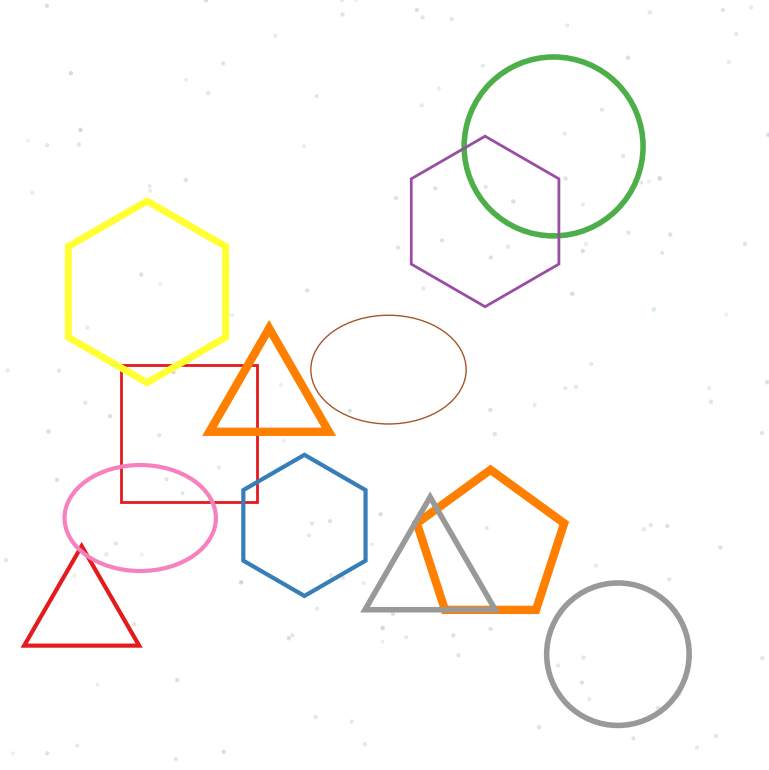[{"shape": "triangle", "thickness": 1.5, "radius": 0.43, "center": [0.106, 0.205]}, {"shape": "square", "thickness": 1, "radius": 0.44, "center": [0.245, 0.437]}, {"shape": "hexagon", "thickness": 1.5, "radius": 0.46, "center": [0.395, 0.318]}, {"shape": "circle", "thickness": 2, "radius": 0.58, "center": [0.719, 0.81]}, {"shape": "hexagon", "thickness": 1, "radius": 0.55, "center": [0.63, 0.712]}, {"shape": "pentagon", "thickness": 3, "radius": 0.5, "center": [0.637, 0.289]}, {"shape": "triangle", "thickness": 3, "radius": 0.45, "center": [0.35, 0.484]}, {"shape": "hexagon", "thickness": 2.5, "radius": 0.59, "center": [0.191, 0.621]}, {"shape": "oval", "thickness": 0.5, "radius": 0.5, "center": [0.505, 0.52]}, {"shape": "oval", "thickness": 1.5, "radius": 0.49, "center": [0.182, 0.327]}, {"shape": "triangle", "thickness": 2, "radius": 0.49, "center": [0.559, 0.257]}, {"shape": "circle", "thickness": 2, "radius": 0.46, "center": [0.802, 0.15]}]